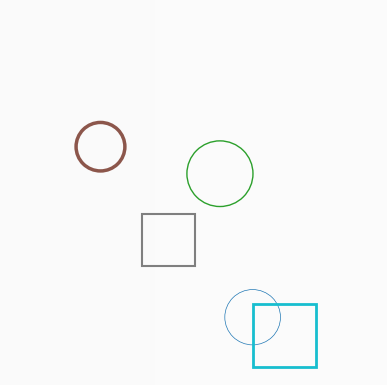[{"shape": "circle", "thickness": 0.5, "radius": 0.36, "center": [0.652, 0.176]}, {"shape": "circle", "thickness": 1, "radius": 0.43, "center": [0.568, 0.549]}, {"shape": "circle", "thickness": 2.5, "radius": 0.31, "center": [0.259, 0.619]}, {"shape": "square", "thickness": 1.5, "radius": 0.34, "center": [0.435, 0.377]}, {"shape": "square", "thickness": 2, "radius": 0.41, "center": [0.733, 0.13]}]